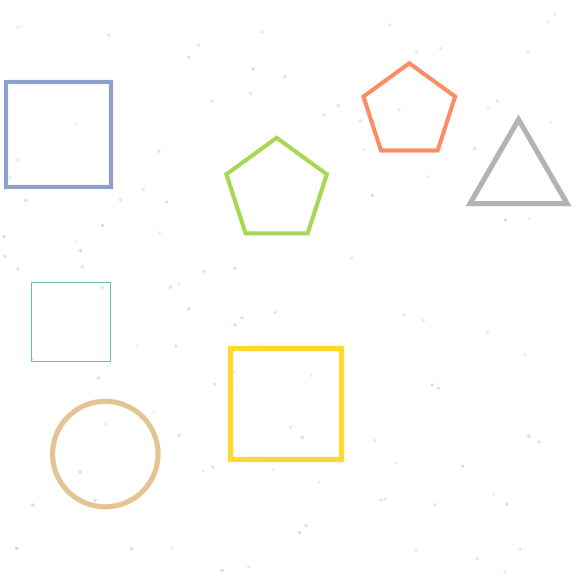[{"shape": "square", "thickness": 0.5, "radius": 0.34, "center": [0.122, 0.442]}, {"shape": "pentagon", "thickness": 2, "radius": 0.42, "center": [0.709, 0.806]}, {"shape": "square", "thickness": 2, "radius": 0.45, "center": [0.101, 0.766]}, {"shape": "pentagon", "thickness": 2, "radius": 0.46, "center": [0.479, 0.669]}, {"shape": "square", "thickness": 2.5, "radius": 0.48, "center": [0.494, 0.301]}, {"shape": "circle", "thickness": 2.5, "radius": 0.46, "center": [0.182, 0.213]}, {"shape": "triangle", "thickness": 2.5, "radius": 0.49, "center": [0.898, 0.695]}]